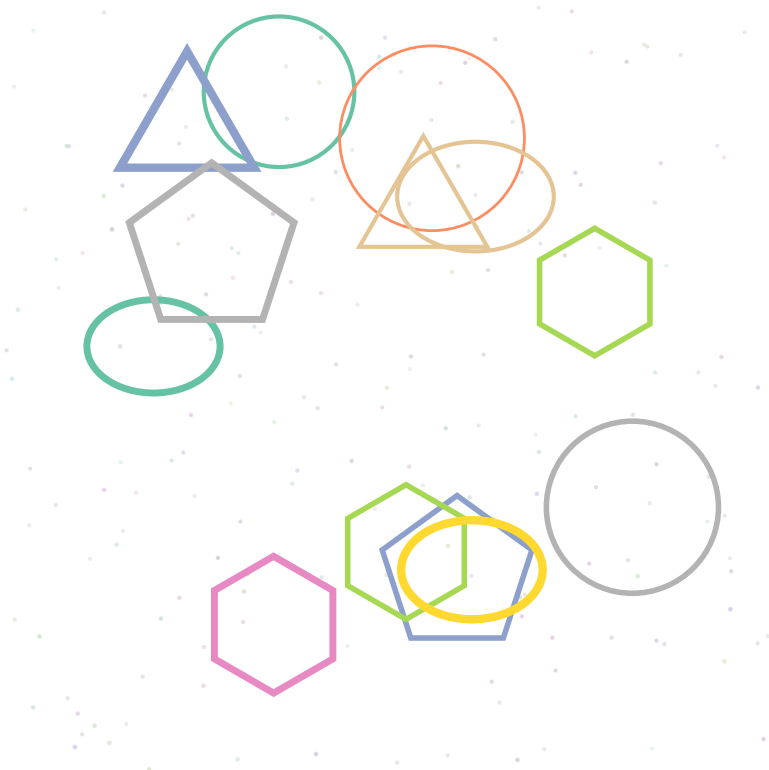[{"shape": "oval", "thickness": 2.5, "radius": 0.43, "center": [0.199, 0.55]}, {"shape": "circle", "thickness": 1.5, "radius": 0.49, "center": [0.362, 0.881]}, {"shape": "circle", "thickness": 1, "radius": 0.6, "center": [0.561, 0.82]}, {"shape": "pentagon", "thickness": 2, "radius": 0.51, "center": [0.594, 0.254]}, {"shape": "triangle", "thickness": 3, "radius": 0.5, "center": [0.243, 0.833]}, {"shape": "hexagon", "thickness": 2.5, "radius": 0.44, "center": [0.355, 0.189]}, {"shape": "hexagon", "thickness": 2, "radius": 0.41, "center": [0.772, 0.621]}, {"shape": "hexagon", "thickness": 2, "radius": 0.44, "center": [0.527, 0.283]}, {"shape": "oval", "thickness": 3, "radius": 0.46, "center": [0.613, 0.26]}, {"shape": "oval", "thickness": 1.5, "radius": 0.51, "center": [0.618, 0.745]}, {"shape": "triangle", "thickness": 1.5, "radius": 0.48, "center": [0.55, 0.727]}, {"shape": "pentagon", "thickness": 2.5, "radius": 0.56, "center": [0.275, 0.676]}, {"shape": "circle", "thickness": 2, "radius": 0.56, "center": [0.821, 0.341]}]